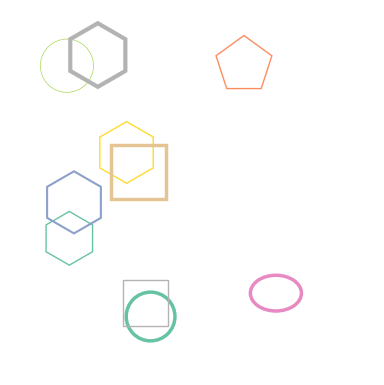[{"shape": "circle", "thickness": 2.5, "radius": 0.32, "center": [0.391, 0.178]}, {"shape": "hexagon", "thickness": 1, "radius": 0.35, "center": [0.18, 0.381]}, {"shape": "pentagon", "thickness": 1, "radius": 0.38, "center": [0.634, 0.832]}, {"shape": "hexagon", "thickness": 1.5, "radius": 0.4, "center": [0.192, 0.474]}, {"shape": "oval", "thickness": 2.5, "radius": 0.33, "center": [0.717, 0.239]}, {"shape": "circle", "thickness": 0.5, "radius": 0.35, "center": [0.174, 0.829]}, {"shape": "hexagon", "thickness": 1, "radius": 0.4, "center": [0.329, 0.604]}, {"shape": "square", "thickness": 2.5, "radius": 0.35, "center": [0.36, 0.553]}, {"shape": "square", "thickness": 1, "radius": 0.29, "center": [0.379, 0.213]}, {"shape": "hexagon", "thickness": 3, "radius": 0.41, "center": [0.254, 0.857]}]